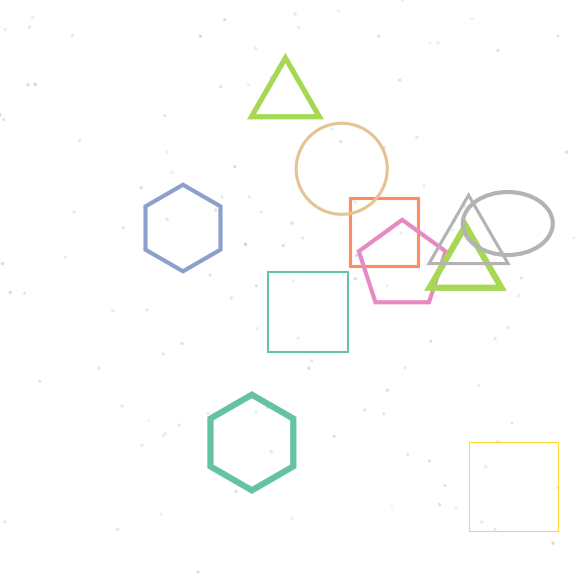[{"shape": "square", "thickness": 1, "radius": 0.34, "center": [0.534, 0.459]}, {"shape": "hexagon", "thickness": 3, "radius": 0.41, "center": [0.436, 0.233]}, {"shape": "square", "thickness": 1.5, "radius": 0.29, "center": [0.665, 0.597]}, {"shape": "hexagon", "thickness": 2, "radius": 0.37, "center": [0.317, 0.604]}, {"shape": "pentagon", "thickness": 2, "radius": 0.39, "center": [0.696, 0.54]}, {"shape": "triangle", "thickness": 2.5, "radius": 0.34, "center": [0.494, 0.831]}, {"shape": "triangle", "thickness": 3, "radius": 0.36, "center": [0.806, 0.537]}, {"shape": "square", "thickness": 0.5, "radius": 0.38, "center": [0.889, 0.156]}, {"shape": "circle", "thickness": 1.5, "radius": 0.39, "center": [0.592, 0.707]}, {"shape": "triangle", "thickness": 1.5, "radius": 0.39, "center": [0.811, 0.582]}, {"shape": "oval", "thickness": 2, "radius": 0.39, "center": [0.879, 0.612]}]